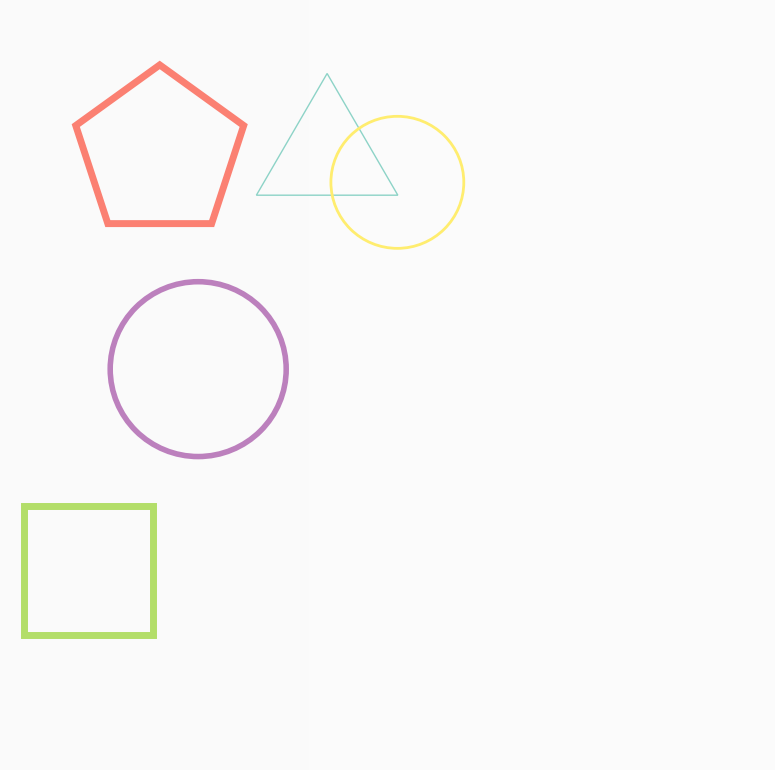[{"shape": "triangle", "thickness": 0.5, "radius": 0.53, "center": [0.422, 0.799]}, {"shape": "pentagon", "thickness": 2.5, "radius": 0.57, "center": [0.206, 0.802]}, {"shape": "square", "thickness": 2.5, "radius": 0.42, "center": [0.114, 0.259]}, {"shape": "circle", "thickness": 2, "radius": 0.57, "center": [0.256, 0.521]}, {"shape": "circle", "thickness": 1, "radius": 0.43, "center": [0.513, 0.763]}]